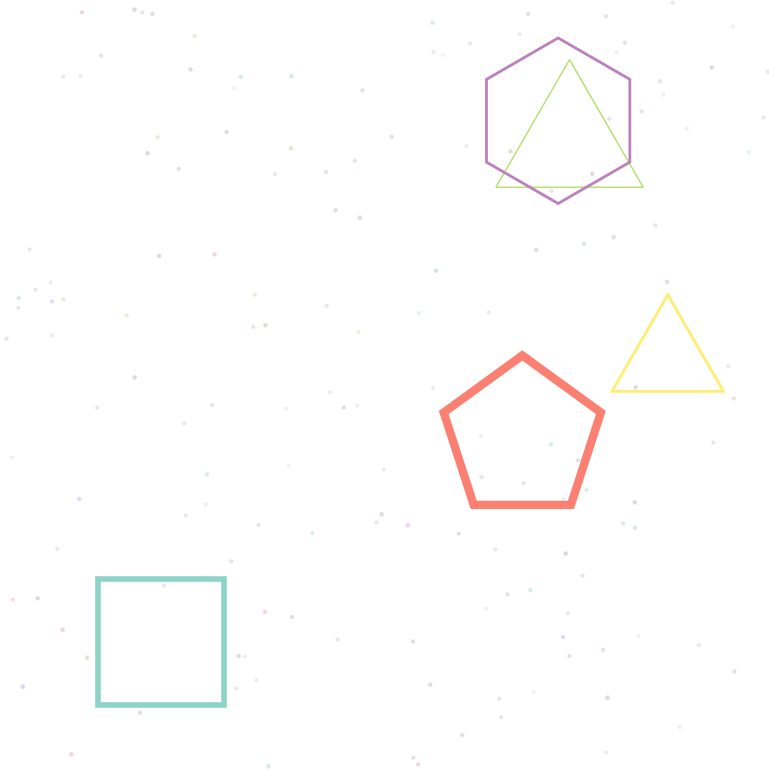[{"shape": "square", "thickness": 2, "radius": 0.41, "center": [0.209, 0.167]}, {"shape": "pentagon", "thickness": 3, "radius": 0.54, "center": [0.678, 0.431]}, {"shape": "triangle", "thickness": 0.5, "radius": 0.55, "center": [0.74, 0.812]}, {"shape": "hexagon", "thickness": 1, "radius": 0.54, "center": [0.725, 0.843]}, {"shape": "triangle", "thickness": 1, "radius": 0.42, "center": [0.867, 0.534]}]